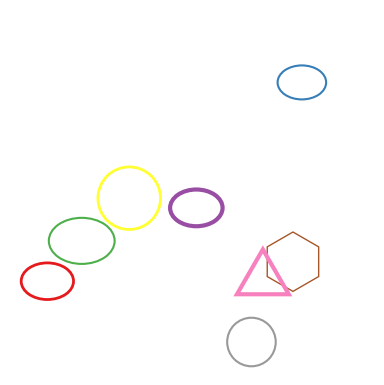[{"shape": "oval", "thickness": 2, "radius": 0.34, "center": [0.123, 0.27]}, {"shape": "oval", "thickness": 1.5, "radius": 0.32, "center": [0.784, 0.786]}, {"shape": "oval", "thickness": 1.5, "radius": 0.43, "center": [0.212, 0.374]}, {"shape": "oval", "thickness": 3, "radius": 0.34, "center": [0.51, 0.46]}, {"shape": "circle", "thickness": 2, "radius": 0.41, "center": [0.336, 0.485]}, {"shape": "hexagon", "thickness": 1, "radius": 0.39, "center": [0.761, 0.32]}, {"shape": "triangle", "thickness": 3, "radius": 0.39, "center": [0.683, 0.275]}, {"shape": "circle", "thickness": 1.5, "radius": 0.32, "center": [0.653, 0.112]}]